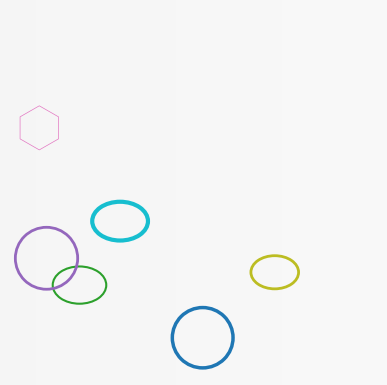[{"shape": "circle", "thickness": 2.5, "radius": 0.39, "center": [0.523, 0.123]}, {"shape": "oval", "thickness": 1.5, "radius": 0.35, "center": [0.205, 0.26]}, {"shape": "circle", "thickness": 2, "radius": 0.4, "center": [0.12, 0.329]}, {"shape": "hexagon", "thickness": 0.5, "radius": 0.29, "center": [0.101, 0.668]}, {"shape": "oval", "thickness": 2, "radius": 0.31, "center": [0.709, 0.293]}, {"shape": "oval", "thickness": 3, "radius": 0.36, "center": [0.31, 0.426]}]